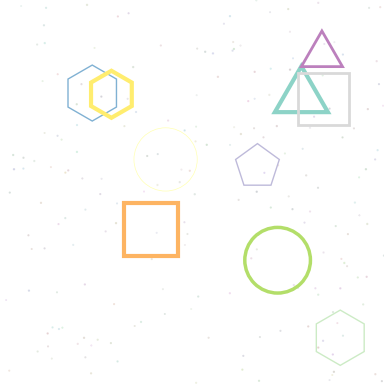[{"shape": "triangle", "thickness": 3, "radius": 0.4, "center": [0.783, 0.748]}, {"shape": "circle", "thickness": 0.5, "radius": 0.41, "center": [0.43, 0.586]}, {"shape": "pentagon", "thickness": 1, "radius": 0.3, "center": [0.669, 0.567]}, {"shape": "hexagon", "thickness": 1, "radius": 0.36, "center": [0.24, 0.758]}, {"shape": "square", "thickness": 3, "radius": 0.35, "center": [0.392, 0.404]}, {"shape": "circle", "thickness": 2.5, "radius": 0.43, "center": [0.721, 0.324]}, {"shape": "square", "thickness": 2, "radius": 0.34, "center": [0.84, 0.743]}, {"shape": "triangle", "thickness": 2, "radius": 0.31, "center": [0.836, 0.858]}, {"shape": "hexagon", "thickness": 1, "radius": 0.36, "center": [0.884, 0.123]}, {"shape": "hexagon", "thickness": 3, "radius": 0.31, "center": [0.289, 0.755]}]